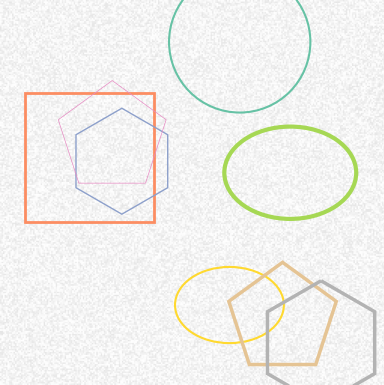[{"shape": "circle", "thickness": 1.5, "radius": 0.92, "center": [0.623, 0.891]}, {"shape": "square", "thickness": 2, "radius": 0.83, "center": [0.232, 0.59]}, {"shape": "hexagon", "thickness": 1, "radius": 0.69, "center": [0.316, 0.581]}, {"shape": "pentagon", "thickness": 0.5, "radius": 0.74, "center": [0.291, 0.643]}, {"shape": "oval", "thickness": 3, "radius": 0.86, "center": [0.754, 0.551]}, {"shape": "oval", "thickness": 1.5, "radius": 0.71, "center": [0.596, 0.208]}, {"shape": "pentagon", "thickness": 2.5, "radius": 0.73, "center": [0.734, 0.172]}, {"shape": "hexagon", "thickness": 2.5, "radius": 0.8, "center": [0.834, 0.11]}]